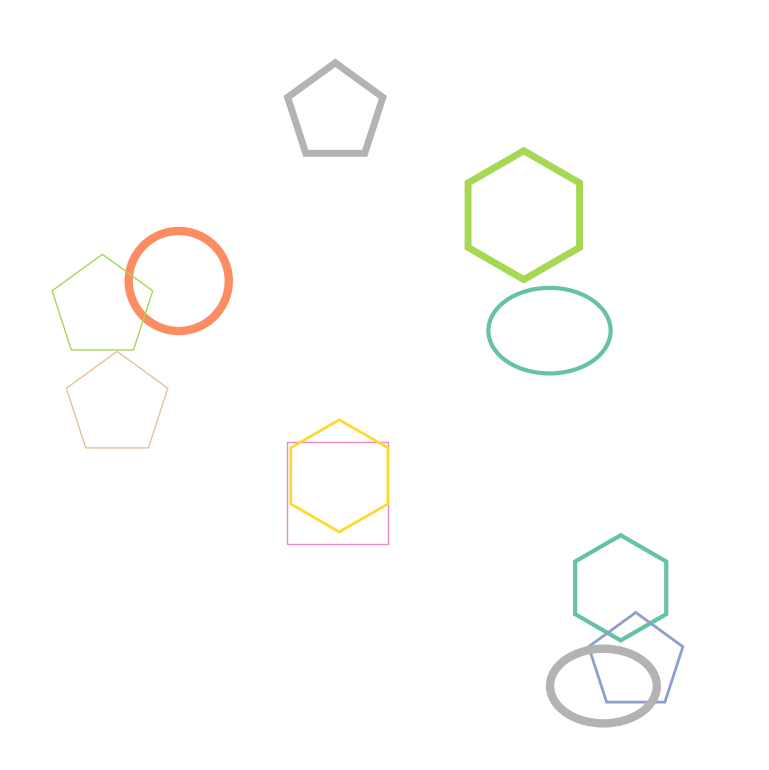[{"shape": "oval", "thickness": 1.5, "radius": 0.4, "center": [0.714, 0.571]}, {"shape": "hexagon", "thickness": 1.5, "radius": 0.34, "center": [0.806, 0.237]}, {"shape": "circle", "thickness": 3, "radius": 0.32, "center": [0.232, 0.635]}, {"shape": "pentagon", "thickness": 1, "radius": 0.32, "center": [0.826, 0.14]}, {"shape": "square", "thickness": 0.5, "radius": 0.33, "center": [0.438, 0.36]}, {"shape": "pentagon", "thickness": 0.5, "radius": 0.34, "center": [0.133, 0.601]}, {"shape": "hexagon", "thickness": 2.5, "radius": 0.42, "center": [0.68, 0.721]}, {"shape": "hexagon", "thickness": 1, "radius": 0.36, "center": [0.441, 0.382]}, {"shape": "pentagon", "thickness": 0.5, "radius": 0.35, "center": [0.152, 0.474]}, {"shape": "oval", "thickness": 3, "radius": 0.35, "center": [0.784, 0.109]}, {"shape": "pentagon", "thickness": 2.5, "radius": 0.33, "center": [0.435, 0.853]}]